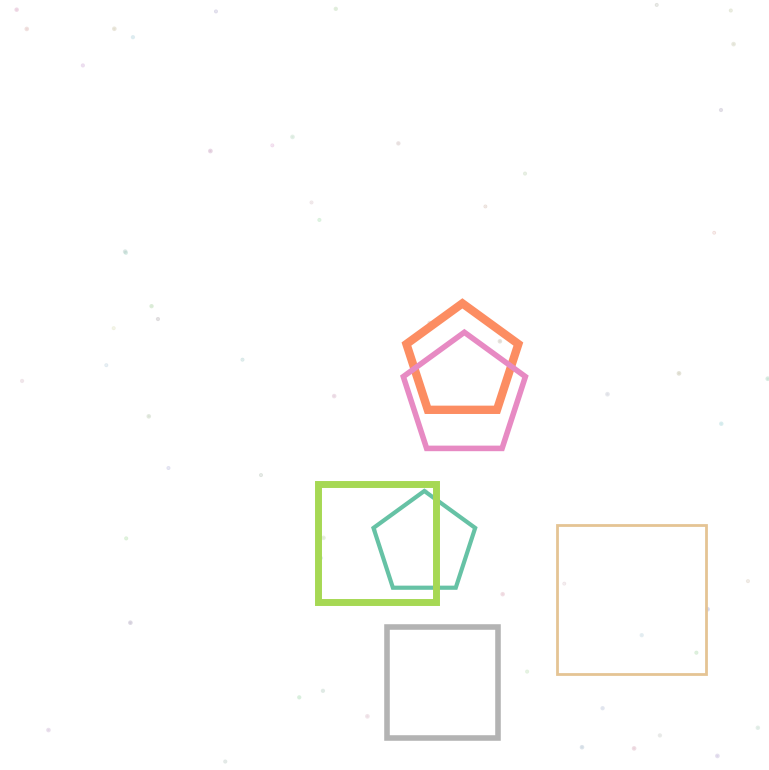[{"shape": "pentagon", "thickness": 1.5, "radius": 0.35, "center": [0.551, 0.293]}, {"shape": "pentagon", "thickness": 3, "radius": 0.38, "center": [0.601, 0.53]}, {"shape": "pentagon", "thickness": 2, "radius": 0.42, "center": [0.603, 0.485]}, {"shape": "square", "thickness": 2.5, "radius": 0.38, "center": [0.49, 0.295]}, {"shape": "square", "thickness": 1, "radius": 0.48, "center": [0.82, 0.221]}, {"shape": "square", "thickness": 2, "radius": 0.36, "center": [0.574, 0.114]}]